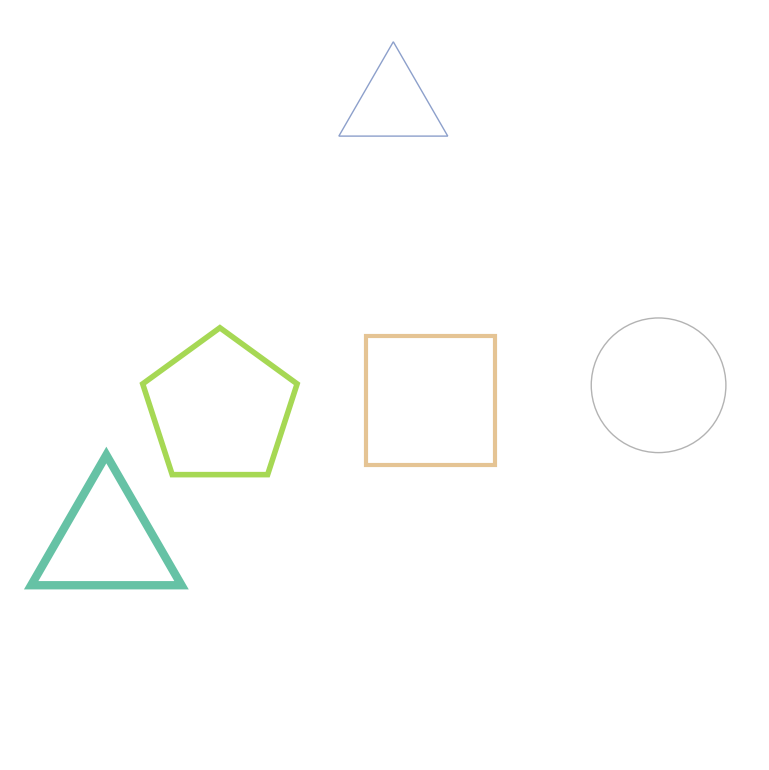[{"shape": "triangle", "thickness": 3, "radius": 0.56, "center": [0.138, 0.296]}, {"shape": "triangle", "thickness": 0.5, "radius": 0.41, "center": [0.511, 0.864]}, {"shape": "pentagon", "thickness": 2, "radius": 0.53, "center": [0.286, 0.469]}, {"shape": "square", "thickness": 1.5, "radius": 0.42, "center": [0.559, 0.48]}, {"shape": "circle", "thickness": 0.5, "radius": 0.44, "center": [0.855, 0.5]}]